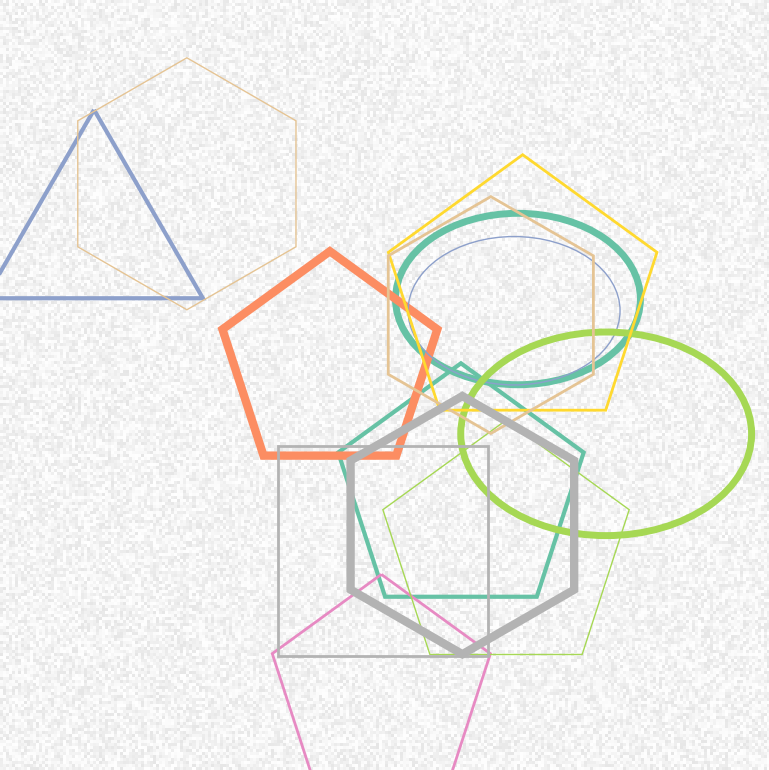[{"shape": "oval", "thickness": 2.5, "radius": 0.8, "center": [0.673, 0.612]}, {"shape": "pentagon", "thickness": 1.5, "radius": 0.84, "center": [0.599, 0.361]}, {"shape": "pentagon", "thickness": 3, "radius": 0.73, "center": [0.428, 0.527]}, {"shape": "oval", "thickness": 0.5, "radius": 0.69, "center": [0.668, 0.596]}, {"shape": "triangle", "thickness": 1.5, "radius": 0.82, "center": [0.122, 0.694]}, {"shape": "pentagon", "thickness": 1, "radius": 0.74, "center": [0.495, 0.105]}, {"shape": "oval", "thickness": 2.5, "radius": 0.94, "center": [0.787, 0.437]}, {"shape": "pentagon", "thickness": 0.5, "radius": 0.84, "center": [0.657, 0.286]}, {"shape": "pentagon", "thickness": 1, "radius": 0.92, "center": [0.679, 0.616]}, {"shape": "hexagon", "thickness": 1, "radius": 0.77, "center": [0.637, 0.591]}, {"shape": "hexagon", "thickness": 0.5, "radius": 0.82, "center": [0.243, 0.761]}, {"shape": "square", "thickness": 1, "radius": 0.68, "center": [0.497, 0.285]}, {"shape": "hexagon", "thickness": 3, "radius": 0.84, "center": [0.6, 0.318]}]